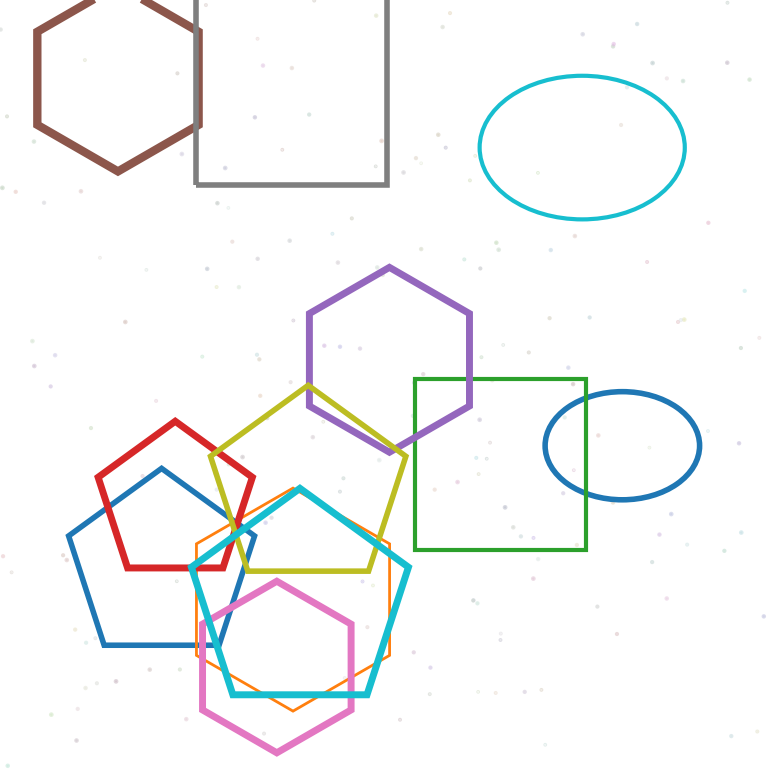[{"shape": "pentagon", "thickness": 2, "radius": 0.63, "center": [0.21, 0.265]}, {"shape": "oval", "thickness": 2, "radius": 0.5, "center": [0.808, 0.421]}, {"shape": "hexagon", "thickness": 1, "radius": 0.72, "center": [0.381, 0.221]}, {"shape": "square", "thickness": 1.5, "radius": 0.56, "center": [0.65, 0.397]}, {"shape": "pentagon", "thickness": 2.5, "radius": 0.53, "center": [0.228, 0.348]}, {"shape": "hexagon", "thickness": 2.5, "radius": 0.6, "center": [0.506, 0.533]}, {"shape": "hexagon", "thickness": 3, "radius": 0.6, "center": [0.153, 0.898]}, {"shape": "hexagon", "thickness": 2.5, "radius": 0.56, "center": [0.36, 0.134]}, {"shape": "square", "thickness": 2, "radius": 0.62, "center": [0.379, 0.884]}, {"shape": "pentagon", "thickness": 2, "radius": 0.67, "center": [0.4, 0.366]}, {"shape": "oval", "thickness": 1.5, "radius": 0.67, "center": [0.756, 0.808]}, {"shape": "pentagon", "thickness": 2.5, "radius": 0.74, "center": [0.39, 0.218]}]